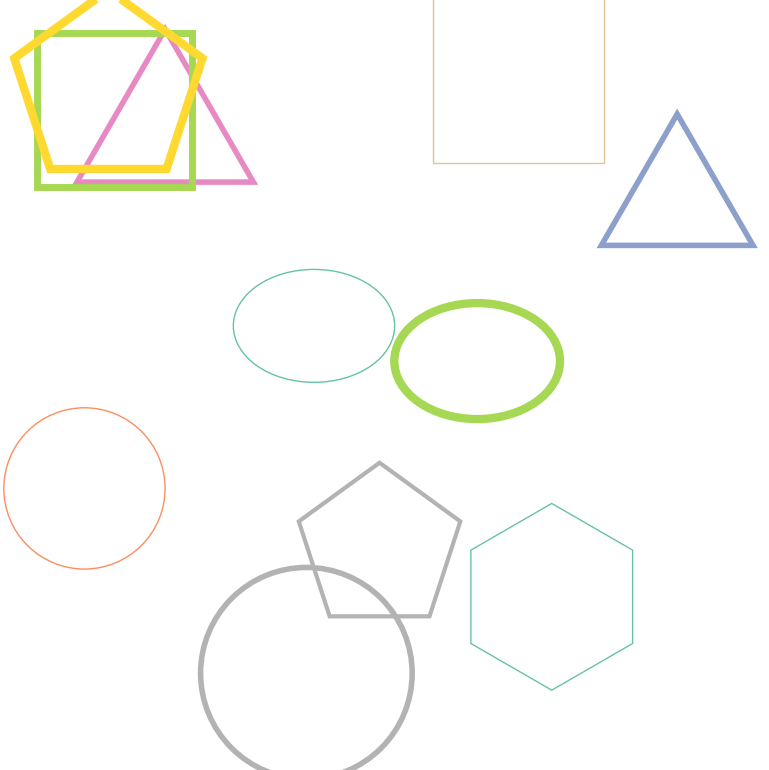[{"shape": "hexagon", "thickness": 0.5, "radius": 0.61, "center": [0.717, 0.225]}, {"shape": "oval", "thickness": 0.5, "radius": 0.52, "center": [0.408, 0.577]}, {"shape": "circle", "thickness": 0.5, "radius": 0.52, "center": [0.11, 0.366]}, {"shape": "triangle", "thickness": 2, "radius": 0.57, "center": [0.879, 0.738]}, {"shape": "triangle", "thickness": 2, "radius": 0.66, "center": [0.215, 0.83]}, {"shape": "square", "thickness": 2.5, "radius": 0.5, "center": [0.149, 0.857]}, {"shape": "oval", "thickness": 3, "radius": 0.54, "center": [0.62, 0.531]}, {"shape": "pentagon", "thickness": 3, "radius": 0.64, "center": [0.141, 0.885]}, {"shape": "square", "thickness": 0.5, "radius": 0.55, "center": [0.673, 0.899]}, {"shape": "pentagon", "thickness": 1.5, "radius": 0.55, "center": [0.493, 0.289]}, {"shape": "circle", "thickness": 2, "radius": 0.69, "center": [0.398, 0.126]}]